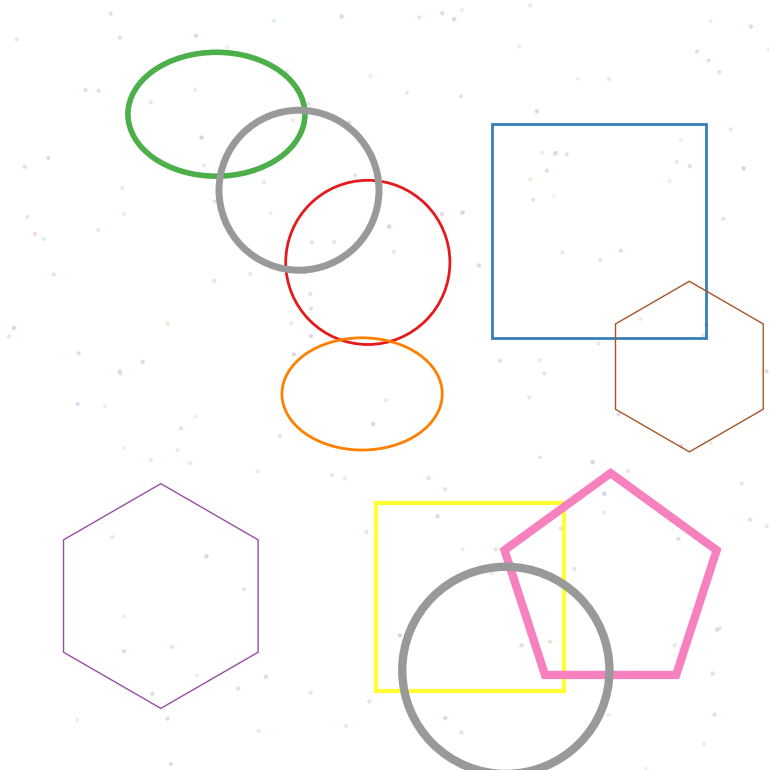[{"shape": "circle", "thickness": 1, "radius": 0.53, "center": [0.478, 0.659]}, {"shape": "square", "thickness": 1, "radius": 0.7, "center": [0.778, 0.7]}, {"shape": "oval", "thickness": 2, "radius": 0.57, "center": [0.281, 0.852]}, {"shape": "hexagon", "thickness": 0.5, "radius": 0.73, "center": [0.209, 0.226]}, {"shape": "oval", "thickness": 1, "radius": 0.52, "center": [0.47, 0.488]}, {"shape": "square", "thickness": 1.5, "radius": 0.61, "center": [0.61, 0.224]}, {"shape": "hexagon", "thickness": 0.5, "radius": 0.55, "center": [0.895, 0.524]}, {"shape": "pentagon", "thickness": 3, "radius": 0.72, "center": [0.793, 0.241]}, {"shape": "circle", "thickness": 3, "radius": 0.67, "center": [0.657, 0.129]}, {"shape": "circle", "thickness": 2.5, "radius": 0.52, "center": [0.388, 0.753]}]